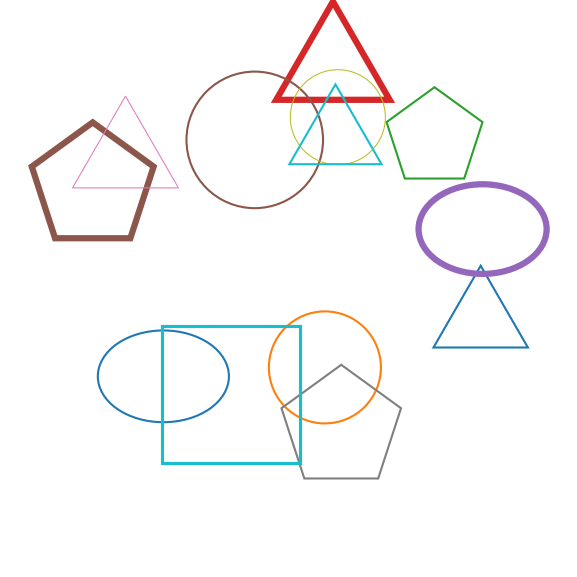[{"shape": "triangle", "thickness": 1, "radius": 0.47, "center": [0.832, 0.445]}, {"shape": "oval", "thickness": 1, "radius": 0.57, "center": [0.283, 0.347]}, {"shape": "circle", "thickness": 1, "radius": 0.49, "center": [0.563, 0.363]}, {"shape": "pentagon", "thickness": 1, "radius": 0.44, "center": [0.752, 0.761]}, {"shape": "triangle", "thickness": 3, "radius": 0.57, "center": [0.577, 0.883]}, {"shape": "oval", "thickness": 3, "radius": 0.55, "center": [0.836, 0.602]}, {"shape": "circle", "thickness": 1, "radius": 0.59, "center": [0.441, 0.757]}, {"shape": "pentagon", "thickness": 3, "radius": 0.55, "center": [0.161, 0.676]}, {"shape": "triangle", "thickness": 0.5, "radius": 0.53, "center": [0.217, 0.727]}, {"shape": "pentagon", "thickness": 1, "radius": 0.54, "center": [0.591, 0.259]}, {"shape": "circle", "thickness": 0.5, "radius": 0.41, "center": [0.585, 0.796]}, {"shape": "triangle", "thickness": 1, "radius": 0.46, "center": [0.581, 0.761]}, {"shape": "square", "thickness": 1.5, "radius": 0.6, "center": [0.399, 0.316]}]